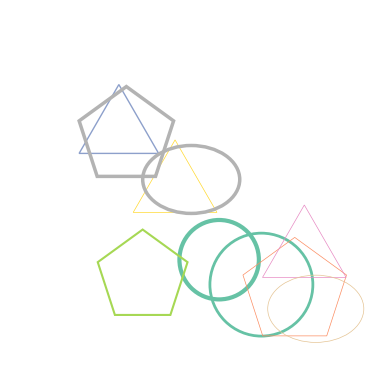[{"shape": "circle", "thickness": 2, "radius": 0.67, "center": [0.679, 0.261]}, {"shape": "circle", "thickness": 3, "radius": 0.52, "center": [0.569, 0.325]}, {"shape": "pentagon", "thickness": 0.5, "radius": 0.71, "center": [0.766, 0.242]}, {"shape": "triangle", "thickness": 1, "radius": 0.6, "center": [0.309, 0.661]}, {"shape": "triangle", "thickness": 0.5, "radius": 0.63, "center": [0.79, 0.342]}, {"shape": "pentagon", "thickness": 1.5, "radius": 0.61, "center": [0.37, 0.281]}, {"shape": "triangle", "thickness": 0.5, "radius": 0.63, "center": [0.455, 0.511]}, {"shape": "oval", "thickness": 0.5, "radius": 0.62, "center": [0.82, 0.198]}, {"shape": "oval", "thickness": 2.5, "radius": 0.63, "center": [0.497, 0.534]}, {"shape": "pentagon", "thickness": 2.5, "radius": 0.64, "center": [0.328, 0.646]}]